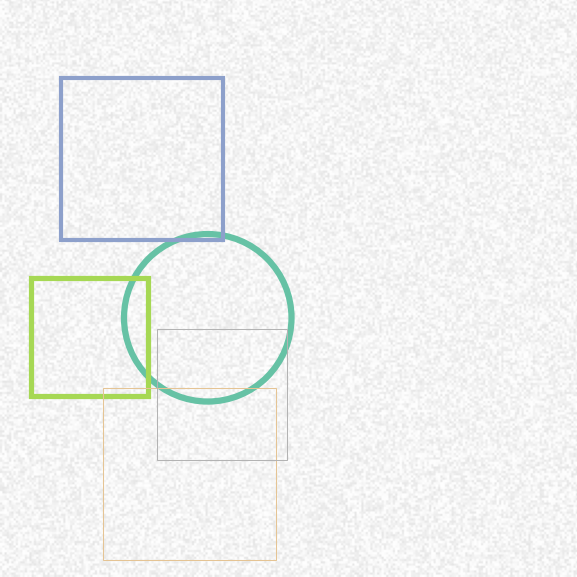[{"shape": "circle", "thickness": 3, "radius": 0.73, "center": [0.36, 0.449]}, {"shape": "square", "thickness": 2, "radius": 0.7, "center": [0.246, 0.724]}, {"shape": "square", "thickness": 2.5, "radius": 0.51, "center": [0.154, 0.416]}, {"shape": "square", "thickness": 0.5, "radius": 0.75, "center": [0.328, 0.178]}, {"shape": "square", "thickness": 0.5, "radius": 0.56, "center": [0.384, 0.316]}]